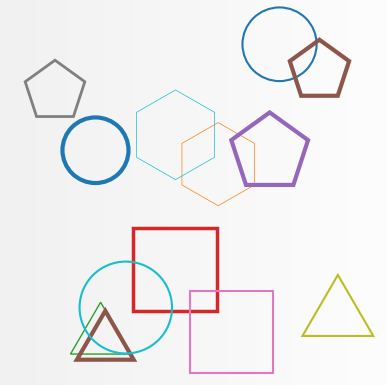[{"shape": "circle", "thickness": 3, "radius": 0.43, "center": [0.246, 0.61]}, {"shape": "circle", "thickness": 1.5, "radius": 0.48, "center": [0.721, 0.885]}, {"shape": "hexagon", "thickness": 0.5, "radius": 0.54, "center": [0.563, 0.574]}, {"shape": "triangle", "thickness": 1, "radius": 0.45, "center": [0.26, 0.125]}, {"shape": "square", "thickness": 2.5, "radius": 0.54, "center": [0.452, 0.3]}, {"shape": "pentagon", "thickness": 3, "radius": 0.52, "center": [0.696, 0.604]}, {"shape": "triangle", "thickness": 3, "radius": 0.42, "center": [0.272, 0.108]}, {"shape": "pentagon", "thickness": 3, "radius": 0.4, "center": [0.824, 0.816]}, {"shape": "square", "thickness": 1.5, "radius": 0.53, "center": [0.598, 0.138]}, {"shape": "pentagon", "thickness": 2, "radius": 0.4, "center": [0.142, 0.763]}, {"shape": "triangle", "thickness": 1.5, "radius": 0.53, "center": [0.872, 0.18]}, {"shape": "circle", "thickness": 1.5, "radius": 0.6, "center": [0.325, 0.201]}, {"shape": "hexagon", "thickness": 0.5, "radius": 0.58, "center": [0.453, 0.65]}]